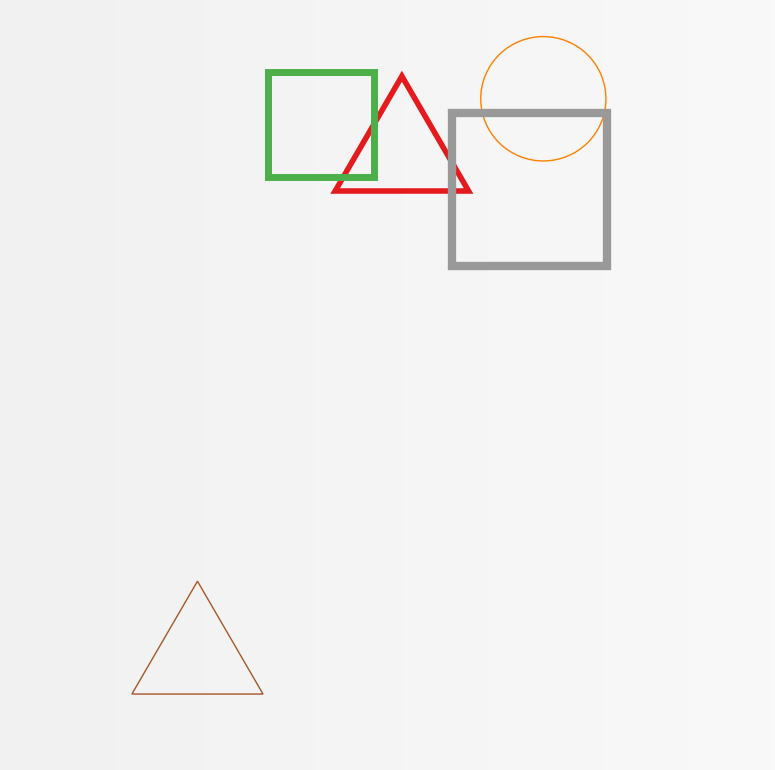[{"shape": "triangle", "thickness": 2, "radius": 0.5, "center": [0.519, 0.802]}, {"shape": "square", "thickness": 2.5, "radius": 0.34, "center": [0.414, 0.839]}, {"shape": "circle", "thickness": 0.5, "radius": 0.4, "center": [0.701, 0.872]}, {"shape": "triangle", "thickness": 0.5, "radius": 0.49, "center": [0.255, 0.147]}, {"shape": "square", "thickness": 3, "radius": 0.5, "center": [0.683, 0.754]}]